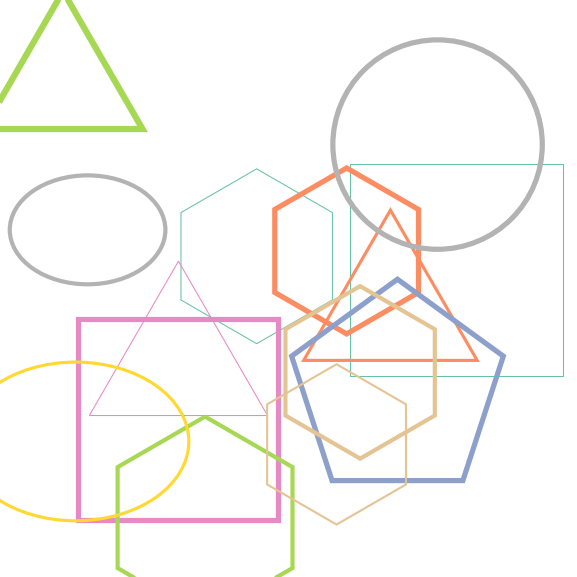[{"shape": "hexagon", "thickness": 0.5, "radius": 0.76, "center": [0.444, 0.555]}, {"shape": "square", "thickness": 0.5, "radius": 0.92, "center": [0.79, 0.532]}, {"shape": "hexagon", "thickness": 2.5, "radius": 0.72, "center": [0.6, 0.565]}, {"shape": "triangle", "thickness": 1.5, "radius": 0.87, "center": [0.676, 0.462]}, {"shape": "pentagon", "thickness": 2.5, "radius": 0.96, "center": [0.688, 0.323]}, {"shape": "triangle", "thickness": 0.5, "radius": 0.89, "center": [0.309, 0.369]}, {"shape": "square", "thickness": 2.5, "radius": 0.87, "center": [0.308, 0.272]}, {"shape": "hexagon", "thickness": 2, "radius": 0.87, "center": [0.355, 0.103]}, {"shape": "triangle", "thickness": 3, "radius": 0.79, "center": [0.109, 0.855]}, {"shape": "oval", "thickness": 1.5, "radius": 0.98, "center": [0.131, 0.235]}, {"shape": "hexagon", "thickness": 1, "radius": 0.69, "center": [0.583, 0.23]}, {"shape": "hexagon", "thickness": 2, "radius": 0.75, "center": [0.624, 0.354]}, {"shape": "circle", "thickness": 2.5, "radius": 0.91, "center": [0.758, 0.749]}, {"shape": "oval", "thickness": 2, "radius": 0.67, "center": [0.152, 0.601]}]